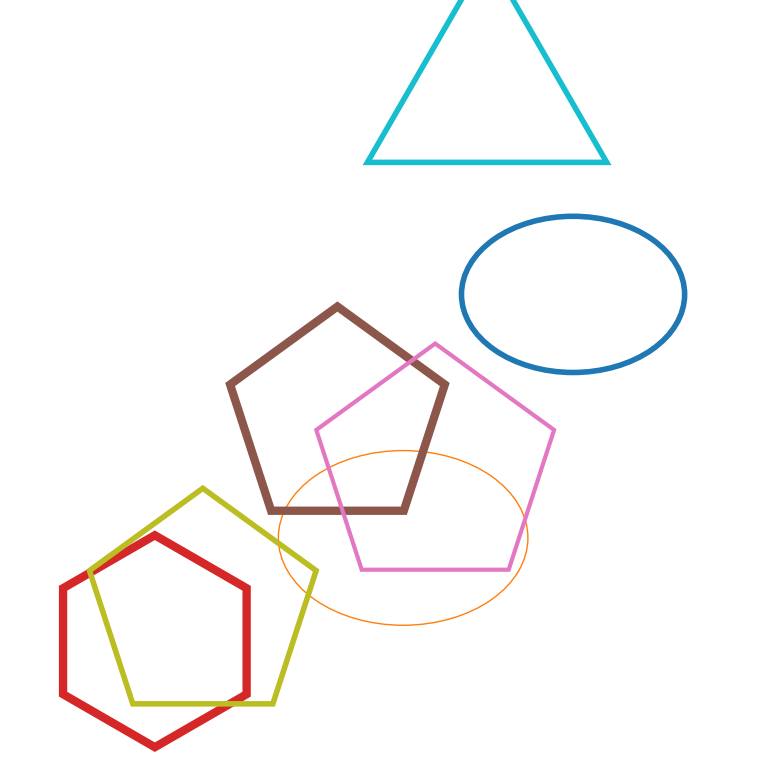[{"shape": "oval", "thickness": 2, "radius": 0.72, "center": [0.744, 0.618]}, {"shape": "oval", "thickness": 0.5, "radius": 0.81, "center": [0.524, 0.301]}, {"shape": "hexagon", "thickness": 3, "radius": 0.69, "center": [0.201, 0.167]}, {"shape": "pentagon", "thickness": 3, "radius": 0.73, "center": [0.438, 0.455]}, {"shape": "pentagon", "thickness": 1.5, "radius": 0.81, "center": [0.565, 0.391]}, {"shape": "pentagon", "thickness": 2, "radius": 0.77, "center": [0.263, 0.211]}, {"shape": "triangle", "thickness": 2, "radius": 0.9, "center": [0.633, 0.879]}]